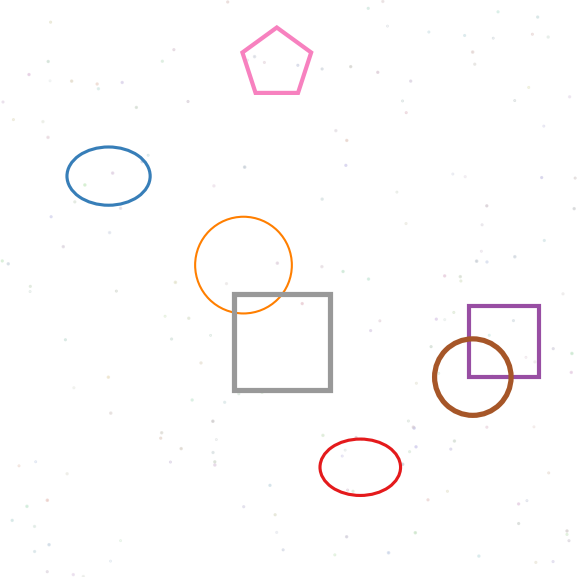[{"shape": "oval", "thickness": 1.5, "radius": 0.35, "center": [0.624, 0.19]}, {"shape": "oval", "thickness": 1.5, "radius": 0.36, "center": [0.188, 0.694]}, {"shape": "square", "thickness": 2, "radius": 0.31, "center": [0.873, 0.407]}, {"shape": "circle", "thickness": 1, "radius": 0.42, "center": [0.422, 0.54]}, {"shape": "circle", "thickness": 2.5, "radius": 0.33, "center": [0.819, 0.346]}, {"shape": "pentagon", "thickness": 2, "radius": 0.31, "center": [0.479, 0.889]}, {"shape": "square", "thickness": 2.5, "radius": 0.41, "center": [0.489, 0.407]}]